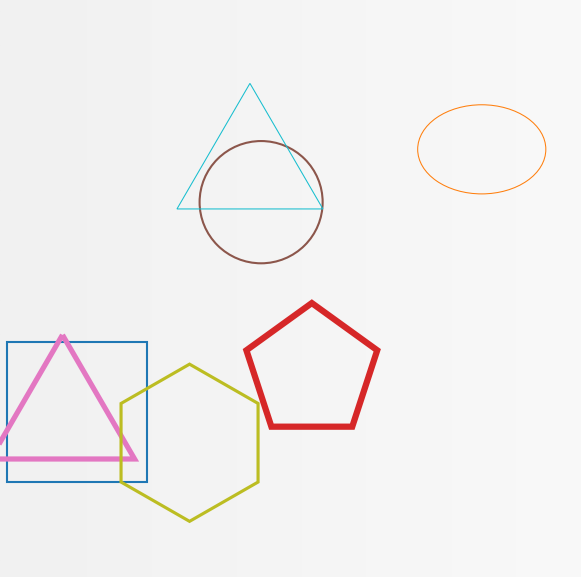[{"shape": "square", "thickness": 1, "radius": 0.6, "center": [0.132, 0.286]}, {"shape": "oval", "thickness": 0.5, "radius": 0.55, "center": [0.829, 0.741]}, {"shape": "pentagon", "thickness": 3, "radius": 0.59, "center": [0.536, 0.356]}, {"shape": "circle", "thickness": 1, "radius": 0.53, "center": [0.449, 0.649]}, {"shape": "triangle", "thickness": 2.5, "radius": 0.72, "center": [0.108, 0.276]}, {"shape": "hexagon", "thickness": 1.5, "radius": 0.68, "center": [0.326, 0.232]}, {"shape": "triangle", "thickness": 0.5, "radius": 0.72, "center": [0.43, 0.71]}]